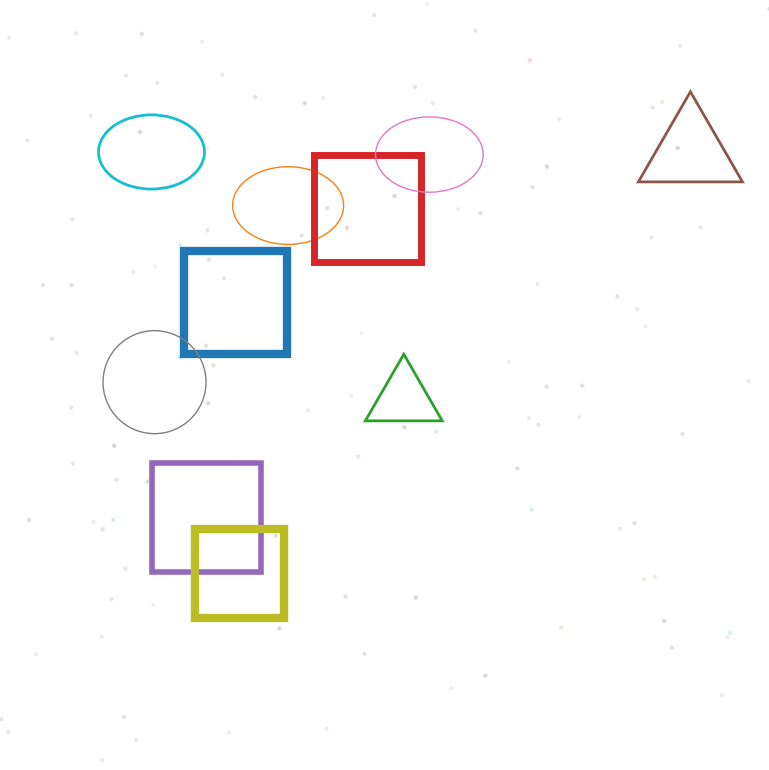[{"shape": "square", "thickness": 3, "radius": 0.34, "center": [0.305, 0.607]}, {"shape": "oval", "thickness": 0.5, "radius": 0.36, "center": [0.374, 0.733]}, {"shape": "triangle", "thickness": 1, "radius": 0.29, "center": [0.524, 0.482]}, {"shape": "square", "thickness": 2.5, "radius": 0.35, "center": [0.477, 0.729]}, {"shape": "square", "thickness": 2, "radius": 0.35, "center": [0.268, 0.328]}, {"shape": "triangle", "thickness": 1, "radius": 0.39, "center": [0.897, 0.803]}, {"shape": "oval", "thickness": 0.5, "radius": 0.35, "center": [0.558, 0.799]}, {"shape": "circle", "thickness": 0.5, "radius": 0.33, "center": [0.201, 0.504]}, {"shape": "square", "thickness": 3, "radius": 0.29, "center": [0.311, 0.255]}, {"shape": "oval", "thickness": 1, "radius": 0.34, "center": [0.197, 0.803]}]